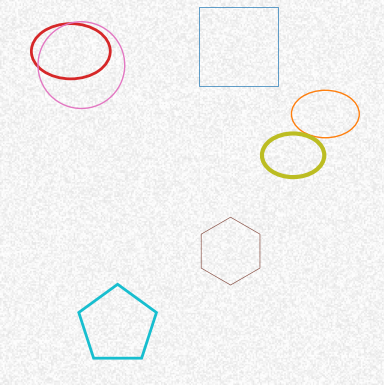[{"shape": "square", "thickness": 0.5, "radius": 0.51, "center": [0.62, 0.879]}, {"shape": "oval", "thickness": 1, "radius": 0.44, "center": [0.845, 0.704]}, {"shape": "oval", "thickness": 2, "radius": 0.51, "center": [0.184, 0.867]}, {"shape": "hexagon", "thickness": 0.5, "radius": 0.44, "center": [0.599, 0.348]}, {"shape": "circle", "thickness": 1, "radius": 0.56, "center": [0.211, 0.831]}, {"shape": "oval", "thickness": 3, "radius": 0.4, "center": [0.761, 0.597]}, {"shape": "pentagon", "thickness": 2, "radius": 0.53, "center": [0.306, 0.155]}]